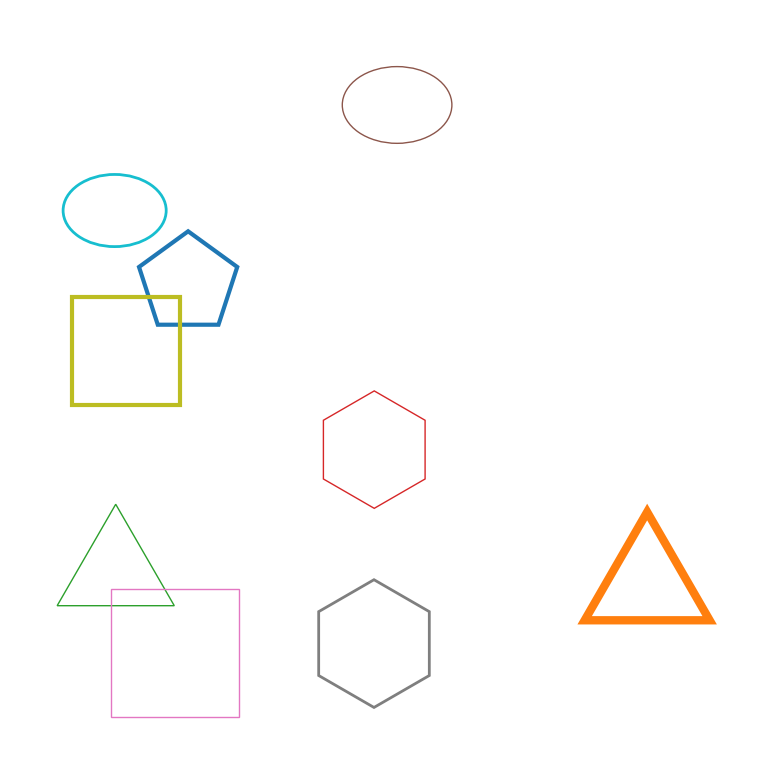[{"shape": "pentagon", "thickness": 1.5, "radius": 0.34, "center": [0.244, 0.633]}, {"shape": "triangle", "thickness": 3, "radius": 0.47, "center": [0.84, 0.241]}, {"shape": "triangle", "thickness": 0.5, "radius": 0.44, "center": [0.15, 0.257]}, {"shape": "hexagon", "thickness": 0.5, "radius": 0.38, "center": [0.486, 0.416]}, {"shape": "oval", "thickness": 0.5, "radius": 0.36, "center": [0.516, 0.864]}, {"shape": "square", "thickness": 0.5, "radius": 0.42, "center": [0.227, 0.152]}, {"shape": "hexagon", "thickness": 1, "radius": 0.41, "center": [0.486, 0.164]}, {"shape": "square", "thickness": 1.5, "radius": 0.35, "center": [0.163, 0.544]}, {"shape": "oval", "thickness": 1, "radius": 0.33, "center": [0.149, 0.727]}]